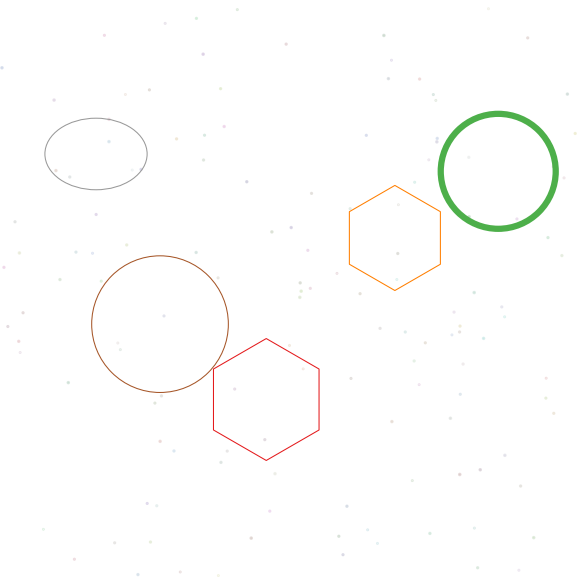[{"shape": "hexagon", "thickness": 0.5, "radius": 0.53, "center": [0.461, 0.307]}, {"shape": "circle", "thickness": 3, "radius": 0.5, "center": [0.863, 0.702]}, {"shape": "hexagon", "thickness": 0.5, "radius": 0.45, "center": [0.684, 0.587]}, {"shape": "circle", "thickness": 0.5, "radius": 0.59, "center": [0.277, 0.438]}, {"shape": "oval", "thickness": 0.5, "radius": 0.44, "center": [0.166, 0.732]}]